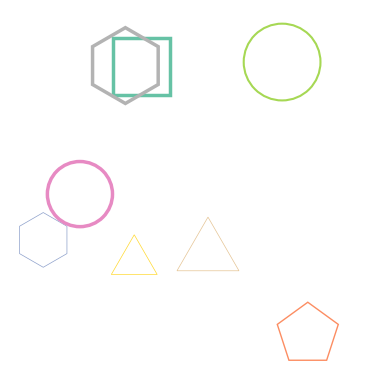[{"shape": "square", "thickness": 2.5, "radius": 0.37, "center": [0.367, 0.827]}, {"shape": "pentagon", "thickness": 1, "radius": 0.42, "center": [0.799, 0.132]}, {"shape": "hexagon", "thickness": 0.5, "radius": 0.36, "center": [0.112, 0.377]}, {"shape": "circle", "thickness": 2.5, "radius": 0.42, "center": [0.208, 0.496]}, {"shape": "circle", "thickness": 1.5, "radius": 0.5, "center": [0.733, 0.839]}, {"shape": "triangle", "thickness": 0.5, "radius": 0.34, "center": [0.349, 0.321]}, {"shape": "triangle", "thickness": 0.5, "radius": 0.46, "center": [0.54, 0.343]}, {"shape": "hexagon", "thickness": 2.5, "radius": 0.49, "center": [0.326, 0.83]}]